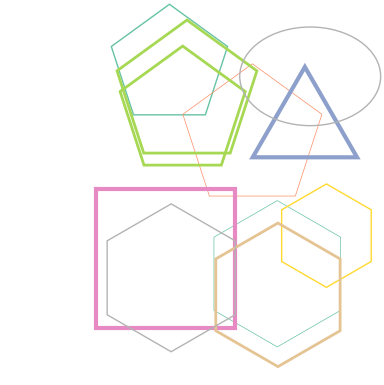[{"shape": "hexagon", "thickness": 0.5, "radius": 0.95, "center": [0.72, 0.289]}, {"shape": "pentagon", "thickness": 1, "radius": 0.79, "center": [0.44, 0.83]}, {"shape": "pentagon", "thickness": 0.5, "radius": 0.95, "center": [0.655, 0.644]}, {"shape": "triangle", "thickness": 3, "radius": 0.78, "center": [0.792, 0.67]}, {"shape": "square", "thickness": 3, "radius": 0.9, "center": [0.43, 0.328]}, {"shape": "pentagon", "thickness": 2, "radius": 0.96, "center": [0.486, 0.757]}, {"shape": "pentagon", "thickness": 2, "radius": 0.85, "center": [0.474, 0.709]}, {"shape": "hexagon", "thickness": 1, "radius": 0.67, "center": [0.848, 0.388]}, {"shape": "hexagon", "thickness": 2, "radius": 0.93, "center": [0.722, 0.234]}, {"shape": "hexagon", "thickness": 1, "radius": 0.96, "center": [0.445, 0.278]}, {"shape": "oval", "thickness": 1, "radius": 0.91, "center": [0.806, 0.802]}]